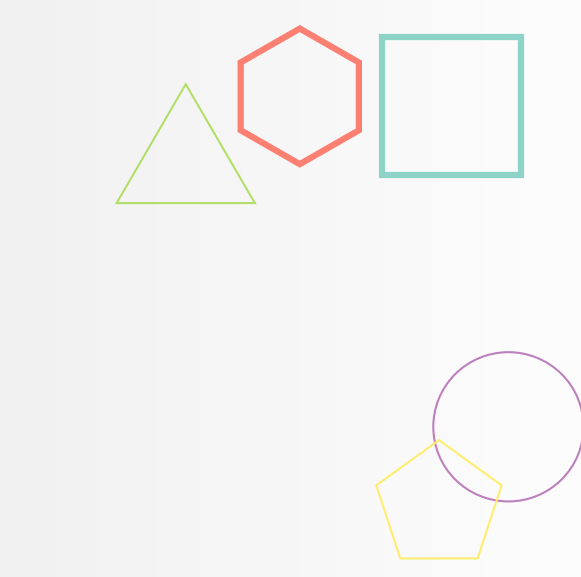[{"shape": "square", "thickness": 3, "radius": 0.6, "center": [0.776, 0.815]}, {"shape": "hexagon", "thickness": 3, "radius": 0.59, "center": [0.516, 0.832]}, {"shape": "triangle", "thickness": 1, "radius": 0.69, "center": [0.32, 0.716]}, {"shape": "circle", "thickness": 1, "radius": 0.65, "center": [0.875, 0.26]}, {"shape": "pentagon", "thickness": 1, "radius": 0.57, "center": [0.755, 0.124]}]